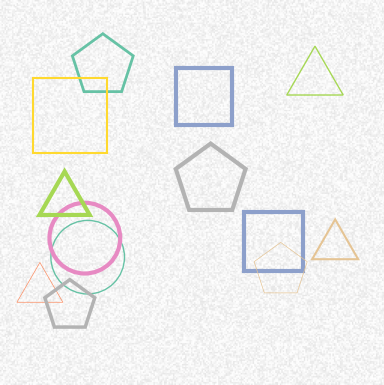[{"shape": "circle", "thickness": 1, "radius": 0.48, "center": [0.228, 0.332]}, {"shape": "pentagon", "thickness": 2, "radius": 0.42, "center": [0.267, 0.829]}, {"shape": "triangle", "thickness": 0.5, "radius": 0.34, "center": [0.104, 0.249]}, {"shape": "square", "thickness": 3, "radius": 0.38, "center": [0.711, 0.373]}, {"shape": "square", "thickness": 3, "radius": 0.37, "center": [0.53, 0.75]}, {"shape": "circle", "thickness": 3, "radius": 0.46, "center": [0.22, 0.381]}, {"shape": "triangle", "thickness": 1, "radius": 0.42, "center": [0.818, 0.796]}, {"shape": "triangle", "thickness": 3, "radius": 0.38, "center": [0.168, 0.479]}, {"shape": "square", "thickness": 1.5, "radius": 0.48, "center": [0.181, 0.7]}, {"shape": "triangle", "thickness": 1.5, "radius": 0.34, "center": [0.871, 0.361]}, {"shape": "pentagon", "thickness": 0.5, "radius": 0.36, "center": [0.729, 0.298]}, {"shape": "pentagon", "thickness": 2.5, "radius": 0.34, "center": [0.181, 0.206]}, {"shape": "pentagon", "thickness": 3, "radius": 0.48, "center": [0.547, 0.532]}]